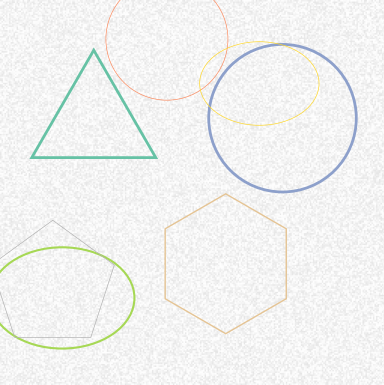[{"shape": "triangle", "thickness": 2, "radius": 0.93, "center": [0.244, 0.684]}, {"shape": "circle", "thickness": 0.5, "radius": 0.79, "center": [0.434, 0.898]}, {"shape": "circle", "thickness": 2, "radius": 0.96, "center": [0.734, 0.693]}, {"shape": "oval", "thickness": 1.5, "radius": 0.94, "center": [0.161, 0.226]}, {"shape": "oval", "thickness": 0.5, "radius": 0.78, "center": [0.674, 0.783]}, {"shape": "hexagon", "thickness": 1, "radius": 0.91, "center": [0.586, 0.315]}, {"shape": "pentagon", "thickness": 0.5, "radius": 0.84, "center": [0.137, 0.26]}]